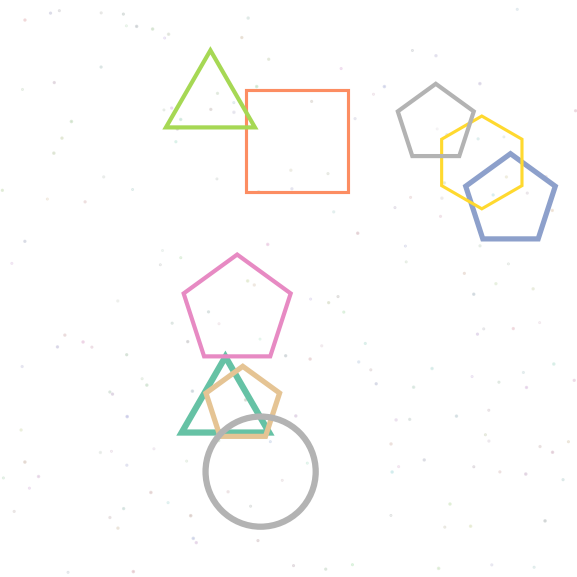[{"shape": "triangle", "thickness": 3, "radius": 0.44, "center": [0.39, 0.294]}, {"shape": "square", "thickness": 1.5, "radius": 0.44, "center": [0.515, 0.754]}, {"shape": "pentagon", "thickness": 2.5, "radius": 0.41, "center": [0.884, 0.651]}, {"shape": "pentagon", "thickness": 2, "radius": 0.49, "center": [0.411, 0.461]}, {"shape": "triangle", "thickness": 2, "radius": 0.44, "center": [0.364, 0.823]}, {"shape": "hexagon", "thickness": 1.5, "radius": 0.4, "center": [0.834, 0.718]}, {"shape": "pentagon", "thickness": 2.5, "radius": 0.34, "center": [0.42, 0.298]}, {"shape": "circle", "thickness": 3, "radius": 0.48, "center": [0.451, 0.182]}, {"shape": "pentagon", "thickness": 2, "radius": 0.35, "center": [0.755, 0.785]}]